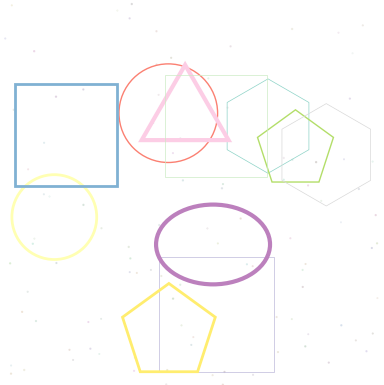[{"shape": "hexagon", "thickness": 0.5, "radius": 0.61, "center": [0.696, 0.673]}, {"shape": "circle", "thickness": 2, "radius": 0.55, "center": [0.141, 0.436]}, {"shape": "square", "thickness": 0.5, "radius": 0.75, "center": [0.563, 0.184]}, {"shape": "circle", "thickness": 1, "radius": 0.64, "center": [0.437, 0.706]}, {"shape": "square", "thickness": 2, "radius": 0.66, "center": [0.172, 0.65]}, {"shape": "pentagon", "thickness": 1, "radius": 0.52, "center": [0.767, 0.611]}, {"shape": "triangle", "thickness": 3, "radius": 0.65, "center": [0.481, 0.701]}, {"shape": "hexagon", "thickness": 0.5, "radius": 0.66, "center": [0.847, 0.598]}, {"shape": "oval", "thickness": 3, "radius": 0.74, "center": [0.553, 0.365]}, {"shape": "square", "thickness": 0.5, "radius": 0.67, "center": [0.561, 0.673]}, {"shape": "pentagon", "thickness": 2, "radius": 0.63, "center": [0.439, 0.137]}]